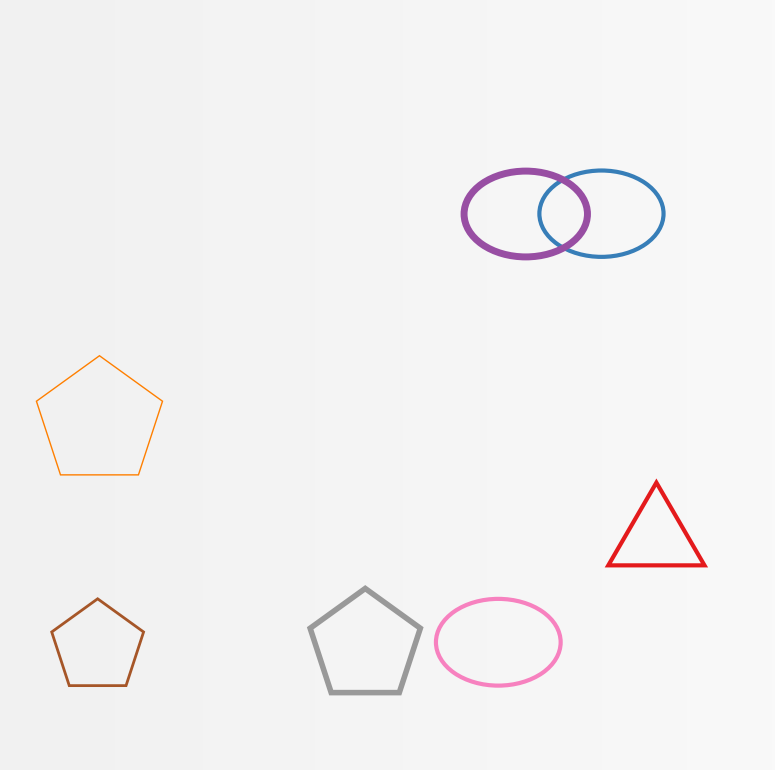[{"shape": "triangle", "thickness": 1.5, "radius": 0.36, "center": [0.847, 0.302]}, {"shape": "oval", "thickness": 1.5, "radius": 0.4, "center": [0.776, 0.722]}, {"shape": "oval", "thickness": 2.5, "radius": 0.4, "center": [0.678, 0.722]}, {"shape": "pentagon", "thickness": 0.5, "radius": 0.43, "center": [0.128, 0.452]}, {"shape": "pentagon", "thickness": 1, "radius": 0.31, "center": [0.126, 0.16]}, {"shape": "oval", "thickness": 1.5, "radius": 0.4, "center": [0.643, 0.166]}, {"shape": "pentagon", "thickness": 2, "radius": 0.37, "center": [0.471, 0.161]}]